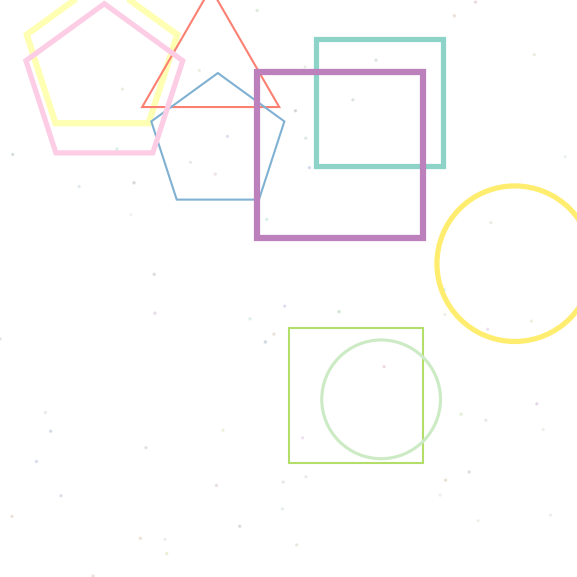[{"shape": "square", "thickness": 2.5, "radius": 0.55, "center": [0.658, 0.822]}, {"shape": "pentagon", "thickness": 3, "radius": 0.69, "center": [0.177, 0.897]}, {"shape": "triangle", "thickness": 1, "radius": 0.69, "center": [0.365, 0.882]}, {"shape": "pentagon", "thickness": 1, "radius": 0.61, "center": [0.377, 0.751]}, {"shape": "square", "thickness": 1, "radius": 0.58, "center": [0.616, 0.314]}, {"shape": "pentagon", "thickness": 2.5, "radius": 0.71, "center": [0.181, 0.85]}, {"shape": "square", "thickness": 3, "radius": 0.72, "center": [0.589, 0.73]}, {"shape": "circle", "thickness": 1.5, "radius": 0.51, "center": [0.66, 0.308]}, {"shape": "circle", "thickness": 2.5, "radius": 0.67, "center": [0.891, 0.543]}]